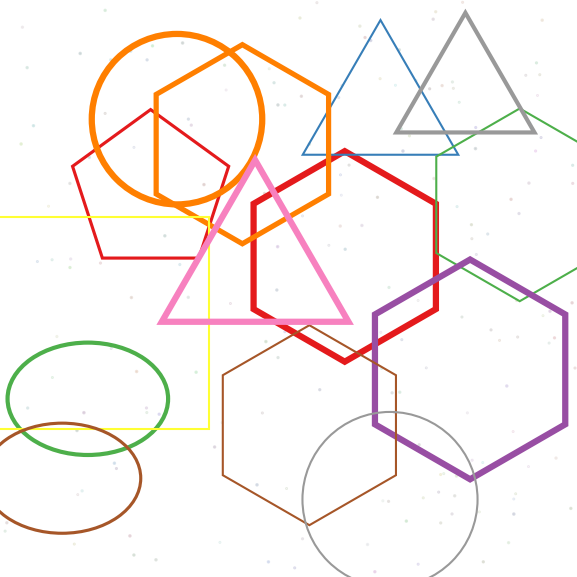[{"shape": "hexagon", "thickness": 3, "radius": 0.91, "center": [0.597, 0.555]}, {"shape": "pentagon", "thickness": 1.5, "radius": 0.71, "center": [0.261, 0.667]}, {"shape": "triangle", "thickness": 1, "radius": 0.78, "center": [0.659, 0.809]}, {"shape": "oval", "thickness": 2, "radius": 0.7, "center": [0.152, 0.309]}, {"shape": "hexagon", "thickness": 1, "radius": 0.83, "center": [0.9, 0.644]}, {"shape": "hexagon", "thickness": 3, "radius": 0.95, "center": [0.814, 0.359]}, {"shape": "circle", "thickness": 3, "radius": 0.74, "center": [0.306, 0.793]}, {"shape": "hexagon", "thickness": 2.5, "radius": 0.86, "center": [0.42, 0.749]}, {"shape": "square", "thickness": 1, "radius": 0.92, "center": [0.178, 0.44]}, {"shape": "oval", "thickness": 1.5, "radius": 0.68, "center": [0.108, 0.171]}, {"shape": "hexagon", "thickness": 1, "radius": 0.87, "center": [0.536, 0.263]}, {"shape": "triangle", "thickness": 3, "radius": 0.93, "center": [0.442, 0.535]}, {"shape": "triangle", "thickness": 2, "radius": 0.69, "center": [0.806, 0.839]}, {"shape": "circle", "thickness": 1, "radius": 0.76, "center": [0.675, 0.134]}]